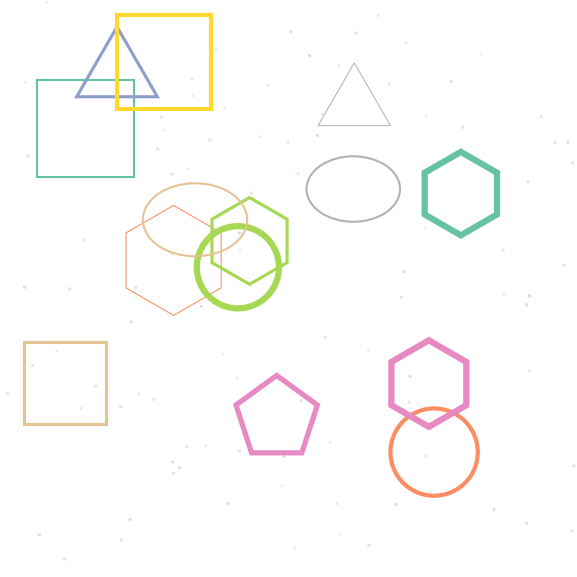[{"shape": "hexagon", "thickness": 3, "radius": 0.36, "center": [0.798, 0.664]}, {"shape": "square", "thickness": 1, "radius": 0.42, "center": [0.148, 0.777]}, {"shape": "circle", "thickness": 2, "radius": 0.38, "center": [0.752, 0.216]}, {"shape": "hexagon", "thickness": 0.5, "radius": 0.48, "center": [0.301, 0.548]}, {"shape": "triangle", "thickness": 1.5, "radius": 0.4, "center": [0.203, 0.872]}, {"shape": "hexagon", "thickness": 3, "radius": 0.37, "center": [0.743, 0.335]}, {"shape": "pentagon", "thickness": 2.5, "radius": 0.37, "center": [0.479, 0.275]}, {"shape": "hexagon", "thickness": 1.5, "radius": 0.38, "center": [0.432, 0.582]}, {"shape": "circle", "thickness": 3, "radius": 0.36, "center": [0.412, 0.536]}, {"shape": "square", "thickness": 2, "radius": 0.41, "center": [0.283, 0.891]}, {"shape": "square", "thickness": 1.5, "radius": 0.36, "center": [0.113, 0.335]}, {"shape": "oval", "thickness": 1, "radius": 0.45, "center": [0.338, 0.619]}, {"shape": "triangle", "thickness": 0.5, "radius": 0.36, "center": [0.614, 0.818]}, {"shape": "oval", "thickness": 1, "radius": 0.4, "center": [0.612, 0.672]}]